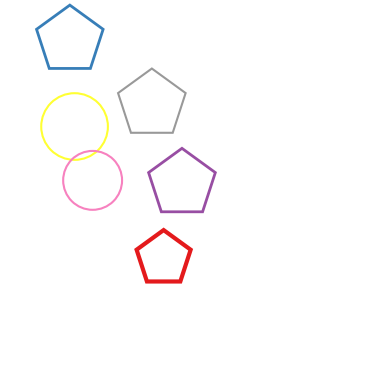[{"shape": "pentagon", "thickness": 3, "radius": 0.37, "center": [0.425, 0.329]}, {"shape": "pentagon", "thickness": 2, "radius": 0.45, "center": [0.181, 0.896]}, {"shape": "pentagon", "thickness": 2, "radius": 0.46, "center": [0.473, 0.524]}, {"shape": "circle", "thickness": 1.5, "radius": 0.43, "center": [0.194, 0.671]}, {"shape": "circle", "thickness": 1.5, "radius": 0.38, "center": [0.241, 0.532]}, {"shape": "pentagon", "thickness": 1.5, "radius": 0.46, "center": [0.394, 0.73]}]